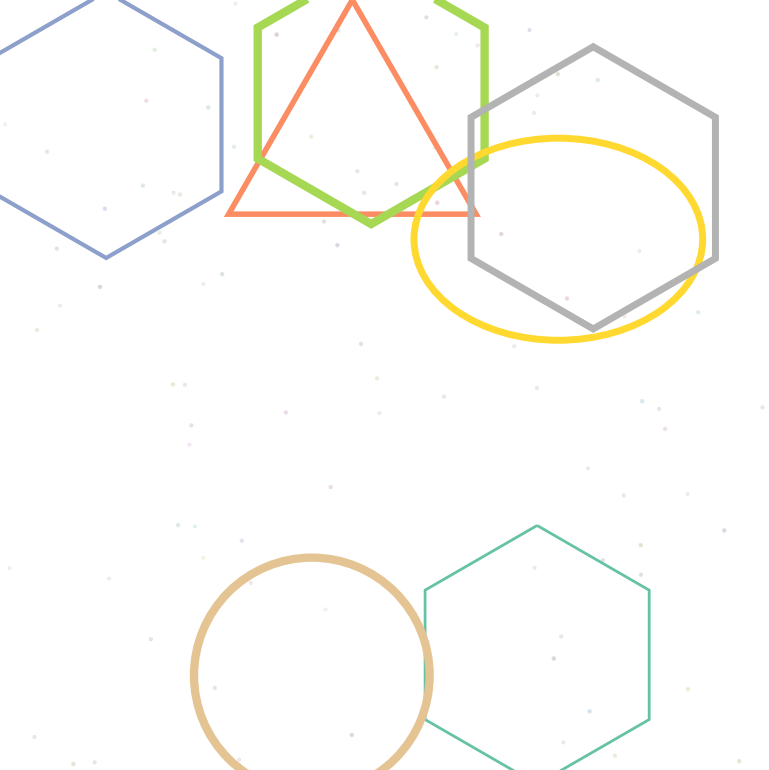[{"shape": "hexagon", "thickness": 1, "radius": 0.84, "center": [0.698, 0.15]}, {"shape": "triangle", "thickness": 2, "radius": 0.93, "center": [0.458, 0.815]}, {"shape": "hexagon", "thickness": 1.5, "radius": 0.86, "center": [0.138, 0.838]}, {"shape": "hexagon", "thickness": 3, "radius": 0.85, "center": [0.482, 0.879]}, {"shape": "oval", "thickness": 2.5, "radius": 0.94, "center": [0.725, 0.689]}, {"shape": "circle", "thickness": 3, "radius": 0.77, "center": [0.405, 0.123]}, {"shape": "hexagon", "thickness": 2.5, "radius": 0.92, "center": [0.77, 0.756]}]